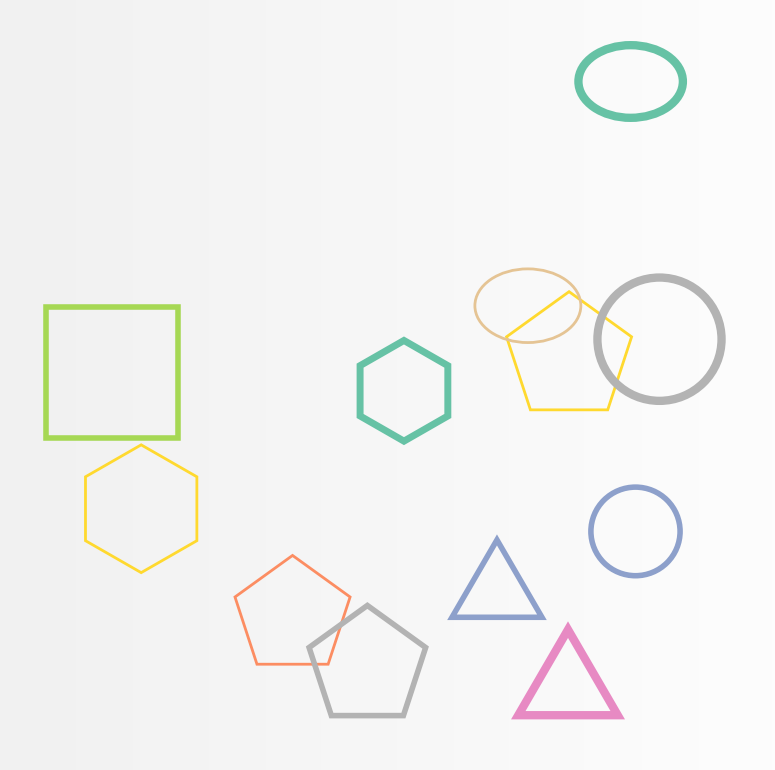[{"shape": "hexagon", "thickness": 2.5, "radius": 0.33, "center": [0.521, 0.492]}, {"shape": "oval", "thickness": 3, "radius": 0.34, "center": [0.814, 0.894]}, {"shape": "pentagon", "thickness": 1, "radius": 0.39, "center": [0.377, 0.201]}, {"shape": "triangle", "thickness": 2, "radius": 0.33, "center": [0.641, 0.232]}, {"shape": "circle", "thickness": 2, "radius": 0.29, "center": [0.82, 0.31]}, {"shape": "triangle", "thickness": 3, "radius": 0.37, "center": [0.733, 0.108]}, {"shape": "square", "thickness": 2, "radius": 0.42, "center": [0.144, 0.517]}, {"shape": "pentagon", "thickness": 1, "radius": 0.42, "center": [0.734, 0.536]}, {"shape": "hexagon", "thickness": 1, "radius": 0.41, "center": [0.182, 0.339]}, {"shape": "oval", "thickness": 1, "radius": 0.34, "center": [0.681, 0.603]}, {"shape": "circle", "thickness": 3, "radius": 0.4, "center": [0.851, 0.559]}, {"shape": "pentagon", "thickness": 2, "radius": 0.4, "center": [0.474, 0.135]}]